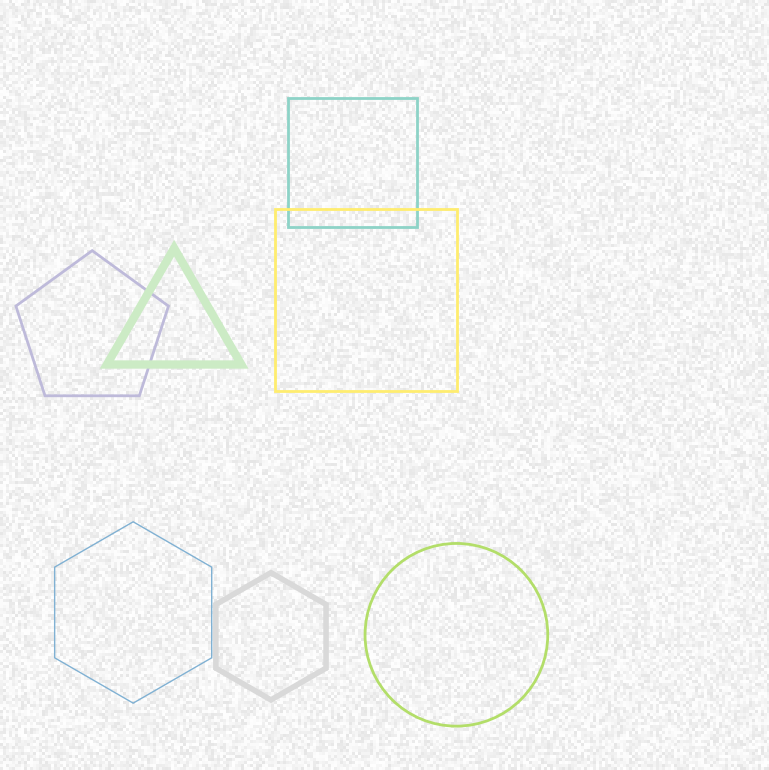[{"shape": "square", "thickness": 1, "radius": 0.42, "center": [0.458, 0.788]}, {"shape": "pentagon", "thickness": 1, "radius": 0.52, "center": [0.12, 0.57]}, {"shape": "hexagon", "thickness": 0.5, "radius": 0.59, "center": [0.173, 0.205]}, {"shape": "circle", "thickness": 1, "radius": 0.59, "center": [0.593, 0.176]}, {"shape": "hexagon", "thickness": 2, "radius": 0.41, "center": [0.352, 0.174]}, {"shape": "triangle", "thickness": 3, "radius": 0.5, "center": [0.226, 0.577]}, {"shape": "square", "thickness": 1, "radius": 0.59, "center": [0.475, 0.61]}]